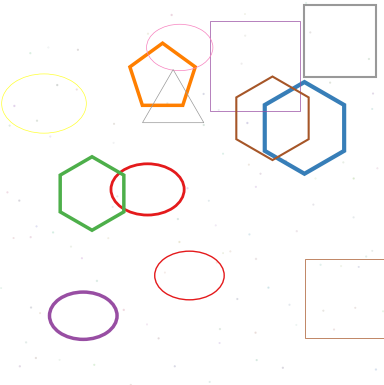[{"shape": "oval", "thickness": 2, "radius": 0.48, "center": [0.383, 0.508]}, {"shape": "oval", "thickness": 1, "radius": 0.45, "center": [0.492, 0.284]}, {"shape": "hexagon", "thickness": 3, "radius": 0.6, "center": [0.791, 0.668]}, {"shape": "hexagon", "thickness": 2.5, "radius": 0.48, "center": [0.239, 0.497]}, {"shape": "oval", "thickness": 2.5, "radius": 0.44, "center": [0.216, 0.18]}, {"shape": "square", "thickness": 0.5, "radius": 0.59, "center": [0.663, 0.828]}, {"shape": "pentagon", "thickness": 2.5, "radius": 0.45, "center": [0.422, 0.799]}, {"shape": "oval", "thickness": 0.5, "radius": 0.55, "center": [0.114, 0.731]}, {"shape": "hexagon", "thickness": 1.5, "radius": 0.54, "center": [0.708, 0.693]}, {"shape": "square", "thickness": 0.5, "radius": 0.51, "center": [0.896, 0.225]}, {"shape": "oval", "thickness": 0.5, "radius": 0.43, "center": [0.467, 0.877]}, {"shape": "triangle", "thickness": 0.5, "radius": 0.46, "center": [0.45, 0.727]}, {"shape": "square", "thickness": 1.5, "radius": 0.47, "center": [0.882, 0.893]}]